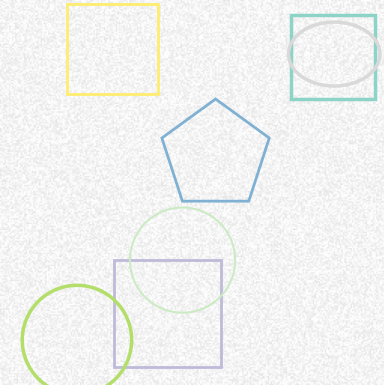[{"shape": "square", "thickness": 2.5, "radius": 0.55, "center": [0.865, 0.851]}, {"shape": "square", "thickness": 2, "radius": 0.7, "center": [0.435, 0.185]}, {"shape": "pentagon", "thickness": 2, "radius": 0.73, "center": [0.56, 0.596]}, {"shape": "circle", "thickness": 2.5, "radius": 0.71, "center": [0.2, 0.117]}, {"shape": "oval", "thickness": 2.5, "radius": 0.59, "center": [0.868, 0.86]}, {"shape": "circle", "thickness": 1.5, "radius": 0.68, "center": [0.474, 0.324]}, {"shape": "square", "thickness": 2, "radius": 0.59, "center": [0.292, 0.873]}]